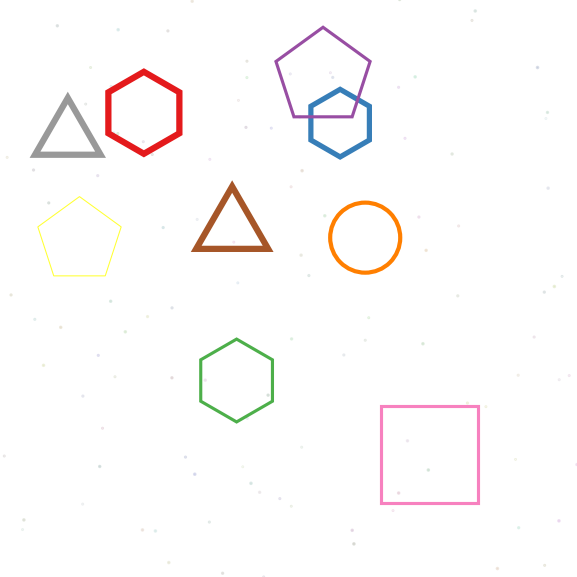[{"shape": "hexagon", "thickness": 3, "radius": 0.35, "center": [0.249, 0.804]}, {"shape": "hexagon", "thickness": 2.5, "radius": 0.29, "center": [0.589, 0.786]}, {"shape": "hexagon", "thickness": 1.5, "radius": 0.36, "center": [0.41, 0.34]}, {"shape": "pentagon", "thickness": 1.5, "radius": 0.43, "center": [0.559, 0.866]}, {"shape": "circle", "thickness": 2, "radius": 0.3, "center": [0.632, 0.588]}, {"shape": "pentagon", "thickness": 0.5, "radius": 0.38, "center": [0.138, 0.583]}, {"shape": "triangle", "thickness": 3, "radius": 0.36, "center": [0.402, 0.604]}, {"shape": "square", "thickness": 1.5, "radius": 0.42, "center": [0.744, 0.212]}, {"shape": "triangle", "thickness": 3, "radius": 0.33, "center": [0.117, 0.764]}]